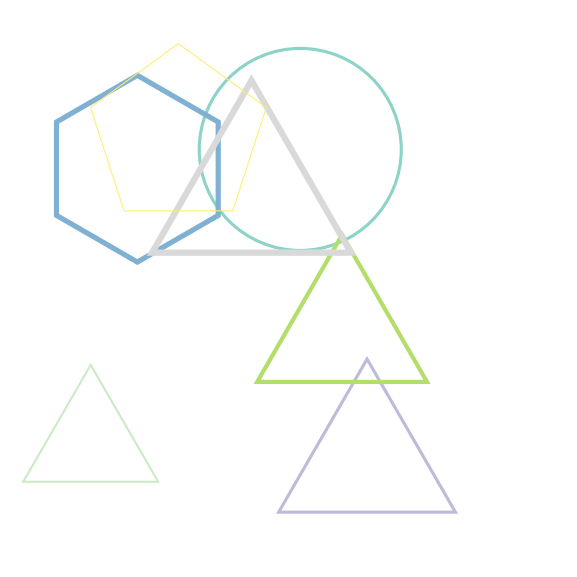[{"shape": "circle", "thickness": 1.5, "radius": 0.87, "center": [0.52, 0.74]}, {"shape": "triangle", "thickness": 1.5, "radius": 0.88, "center": [0.636, 0.201]}, {"shape": "hexagon", "thickness": 2.5, "radius": 0.81, "center": [0.238, 0.707]}, {"shape": "triangle", "thickness": 2, "radius": 0.85, "center": [0.592, 0.423]}, {"shape": "triangle", "thickness": 3, "radius": 0.99, "center": [0.435, 0.661]}, {"shape": "triangle", "thickness": 1, "radius": 0.67, "center": [0.157, 0.232]}, {"shape": "pentagon", "thickness": 0.5, "radius": 0.8, "center": [0.309, 0.764]}]